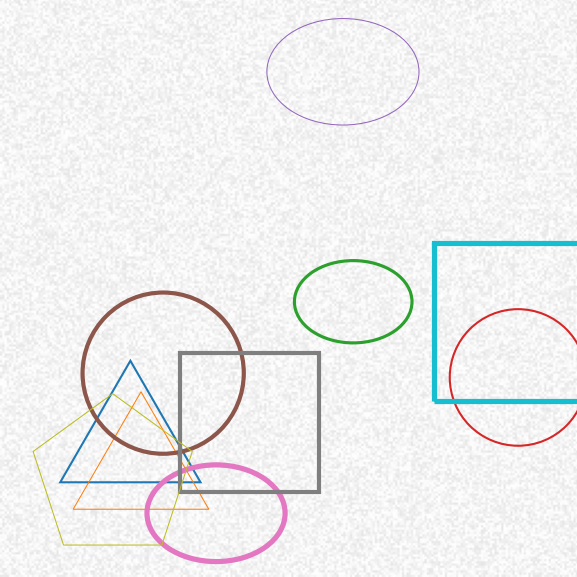[{"shape": "triangle", "thickness": 1, "radius": 0.7, "center": [0.226, 0.234]}, {"shape": "triangle", "thickness": 0.5, "radius": 0.68, "center": [0.244, 0.185]}, {"shape": "oval", "thickness": 1.5, "radius": 0.51, "center": [0.612, 0.477]}, {"shape": "circle", "thickness": 1, "radius": 0.59, "center": [0.897, 0.346]}, {"shape": "oval", "thickness": 0.5, "radius": 0.66, "center": [0.594, 0.875]}, {"shape": "circle", "thickness": 2, "radius": 0.7, "center": [0.283, 0.353]}, {"shape": "oval", "thickness": 2.5, "radius": 0.6, "center": [0.374, 0.11]}, {"shape": "square", "thickness": 2, "radius": 0.6, "center": [0.432, 0.268]}, {"shape": "pentagon", "thickness": 0.5, "radius": 0.72, "center": [0.195, 0.173]}, {"shape": "square", "thickness": 2.5, "radius": 0.69, "center": [0.889, 0.441]}]